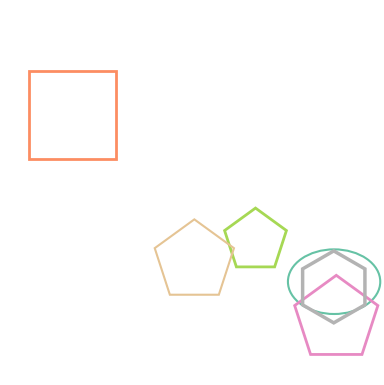[{"shape": "oval", "thickness": 1.5, "radius": 0.6, "center": [0.868, 0.268]}, {"shape": "square", "thickness": 2, "radius": 0.57, "center": [0.189, 0.701]}, {"shape": "pentagon", "thickness": 2, "radius": 0.57, "center": [0.873, 0.171]}, {"shape": "pentagon", "thickness": 2, "radius": 0.42, "center": [0.664, 0.375]}, {"shape": "pentagon", "thickness": 1.5, "radius": 0.54, "center": [0.505, 0.322]}, {"shape": "hexagon", "thickness": 2.5, "radius": 0.47, "center": [0.867, 0.255]}]